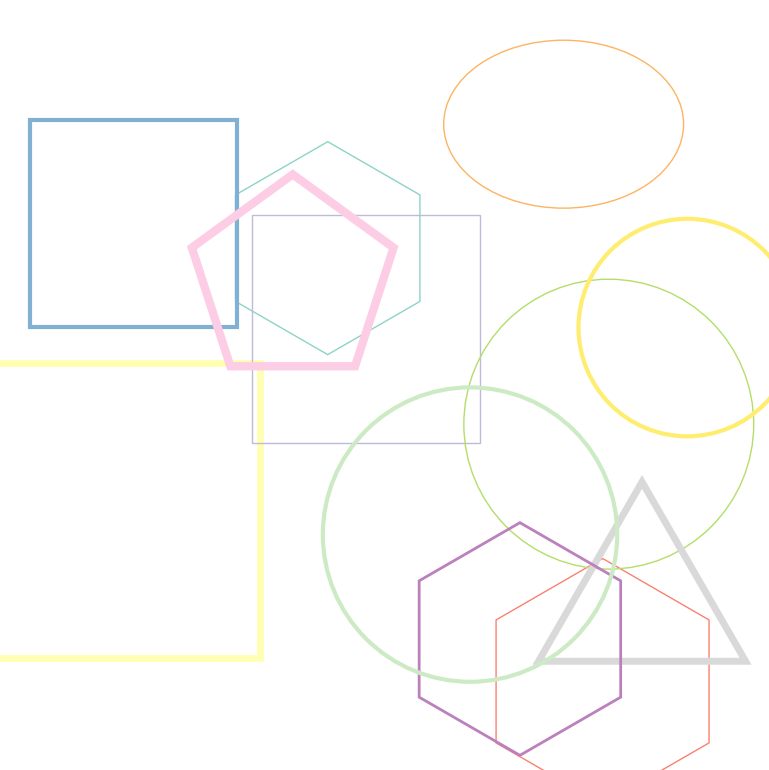[{"shape": "hexagon", "thickness": 0.5, "radius": 0.69, "center": [0.426, 0.678]}, {"shape": "square", "thickness": 2.5, "radius": 0.96, "center": [0.147, 0.337]}, {"shape": "square", "thickness": 0.5, "radius": 0.74, "center": [0.475, 0.572]}, {"shape": "hexagon", "thickness": 0.5, "radius": 0.8, "center": [0.783, 0.115]}, {"shape": "square", "thickness": 1.5, "radius": 0.67, "center": [0.173, 0.709]}, {"shape": "oval", "thickness": 0.5, "radius": 0.78, "center": [0.732, 0.839]}, {"shape": "circle", "thickness": 0.5, "radius": 0.94, "center": [0.791, 0.449]}, {"shape": "pentagon", "thickness": 3, "radius": 0.69, "center": [0.38, 0.636]}, {"shape": "triangle", "thickness": 2.5, "radius": 0.78, "center": [0.834, 0.219]}, {"shape": "hexagon", "thickness": 1, "radius": 0.76, "center": [0.675, 0.17]}, {"shape": "circle", "thickness": 1.5, "radius": 0.96, "center": [0.61, 0.306]}, {"shape": "circle", "thickness": 1.5, "radius": 0.71, "center": [0.893, 0.575]}]